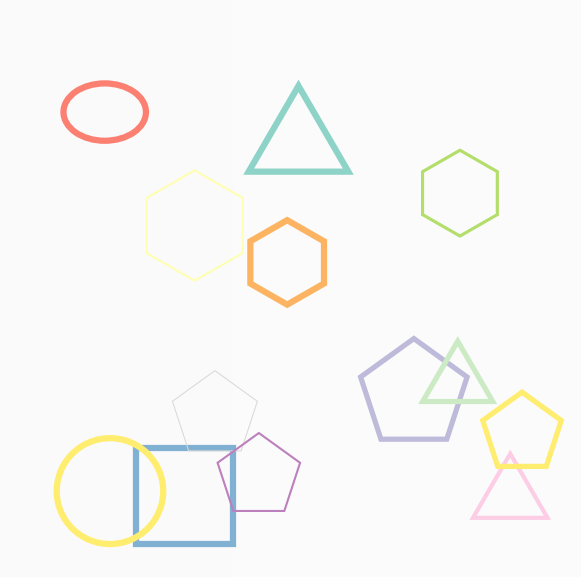[{"shape": "triangle", "thickness": 3, "radius": 0.5, "center": [0.514, 0.751]}, {"shape": "hexagon", "thickness": 1, "radius": 0.48, "center": [0.335, 0.609]}, {"shape": "pentagon", "thickness": 2.5, "radius": 0.48, "center": [0.712, 0.317]}, {"shape": "oval", "thickness": 3, "radius": 0.35, "center": [0.18, 0.805]}, {"shape": "square", "thickness": 3, "radius": 0.42, "center": [0.318, 0.14]}, {"shape": "hexagon", "thickness": 3, "radius": 0.37, "center": [0.494, 0.545]}, {"shape": "hexagon", "thickness": 1.5, "radius": 0.37, "center": [0.791, 0.665]}, {"shape": "triangle", "thickness": 2, "radius": 0.37, "center": [0.878, 0.139]}, {"shape": "pentagon", "thickness": 0.5, "radius": 0.38, "center": [0.37, 0.281]}, {"shape": "pentagon", "thickness": 1, "radius": 0.37, "center": [0.445, 0.175]}, {"shape": "triangle", "thickness": 2.5, "radius": 0.35, "center": [0.787, 0.339]}, {"shape": "circle", "thickness": 3, "radius": 0.46, "center": [0.189, 0.149]}, {"shape": "pentagon", "thickness": 2.5, "radius": 0.36, "center": [0.898, 0.249]}]